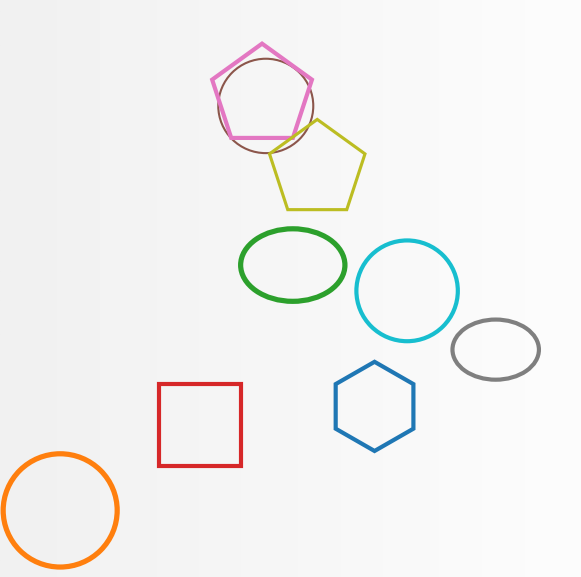[{"shape": "hexagon", "thickness": 2, "radius": 0.39, "center": [0.644, 0.295]}, {"shape": "circle", "thickness": 2.5, "radius": 0.49, "center": [0.104, 0.115]}, {"shape": "oval", "thickness": 2.5, "radius": 0.45, "center": [0.504, 0.54]}, {"shape": "square", "thickness": 2, "radius": 0.36, "center": [0.344, 0.264]}, {"shape": "circle", "thickness": 1, "radius": 0.41, "center": [0.457, 0.816]}, {"shape": "pentagon", "thickness": 2, "radius": 0.45, "center": [0.451, 0.833]}, {"shape": "oval", "thickness": 2, "radius": 0.37, "center": [0.853, 0.394]}, {"shape": "pentagon", "thickness": 1.5, "radius": 0.43, "center": [0.546, 0.706]}, {"shape": "circle", "thickness": 2, "radius": 0.44, "center": [0.7, 0.496]}]